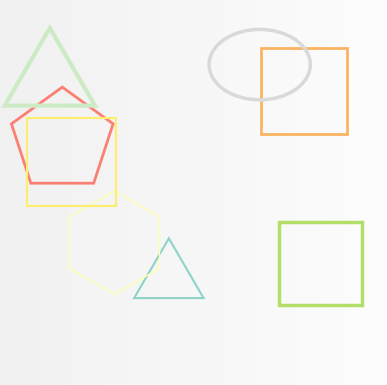[{"shape": "triangle", "thickness": 1.5, "radius": 0.52, "center": [0.436, 0.277]}, {"shape": "hexagon", "thickness": 1, "radius": 0.67, "center": [0.296, 0.37]}, {"shape": "pentagon", "thickness": 2, "radius": 0.69, "center": [0.161, 0.636]}, {"shape": "square", "thickness": 2, "radius": 0.56, "center": [0.784, 0.764]}, {"shape": "square", "thickness": 2.5, "radius": 0.54, "center": [0.828, 0.316]}, {"shape": "oval", "thickness": 2.5, "radius": 0.65, "center": [0.67, 0.832]}, {"shape": "triangle", "thickness": 3, "radius": 0.67, "center": [0.129, 0.793]}, {"shape": "square", "thickness": 1.5, "radius": 0.57, "center": [0.185, 0.579]}]